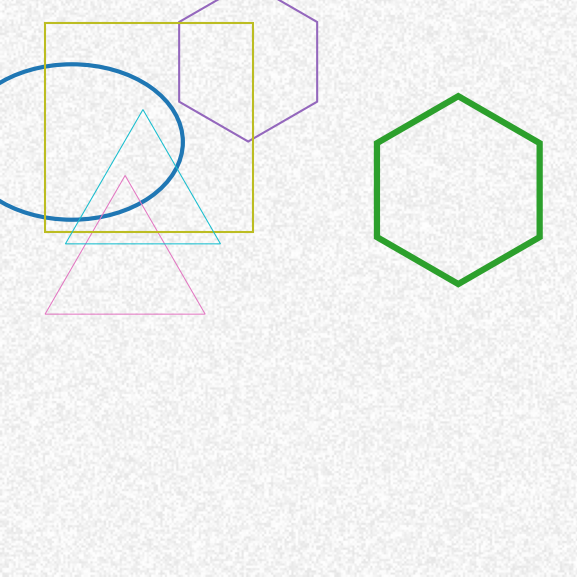[{"shape": "oval", "thickness": 2, "radius": 0.96, "center": [0.124, 0.753]}, {"shape": "hexagon", "thickness": 3, "radius": 0.81, "center": [0.794, 0.67]}, {"shape": "hexagon", "thickness": 1, "radius": 0.69, "center": [0.43, 0.892]}, {"shape": "triangle", "thickness": 0.5, "radius": 0.8, "center": [0.217, 0.535]}, {"shape": "square", "thickness": 1, "radius": 0.9, "center": [0.258, 0.779]}, {"shape": "triangle", "thickness": 0.5, "radius": 0.78, "center": [0.248, 0.654]}]